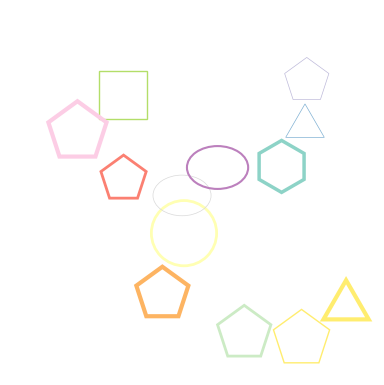[{"shape": "hexagon", "thickness": 2.5, "radius": 0.34, "center": [0.731, 0.568]}, {"shape": "circle", "thickness": 2, "radius": 0.42, "center": [0.478, 0.394]}, {"shape": "pentagon", "thickness": 0.5, "radius": 0.3, "center": [0.797, 0.79]}, {"shape": "pentagon", "thickness": 2, "radius": 0.31, "center": [0.321, 0.535]}, {"shape": "triangle", "thickness": 0.5, "radius": 0.29, "center": [0.792, 0.672]}, {"shape": "pentagon", "thickness": 3, "radius": 0.36, "center": [0.422, 0.236]}, {"shape": "square", "thickness": 1, "radius": 0.31, "center": [0.32, 0.753]}, {"shape": "pentagon", "thickness": 3, "radius": 0.4, "center": [0.201, 0.658]}, {"shape": "oval", "thickness": 0.5, "radius": 0.38, "center": [0.473, 0.492]}, {"shape": "oval", "thickness": 1.5, "radius": 0.4, "center": [0.565, 0.565]}, {"shape": "pentagon", "thickness": 2, "radius": 0.36, "center": [0.634, 0.134]}, {"shape": "triangle", "thickness": 3, "radius": 0.34, "center": [0.899, 0.204]}, {"shape": "pentagon", "thickness": 1, "radius": 0.38, "center": [0.783, 0.12]}]